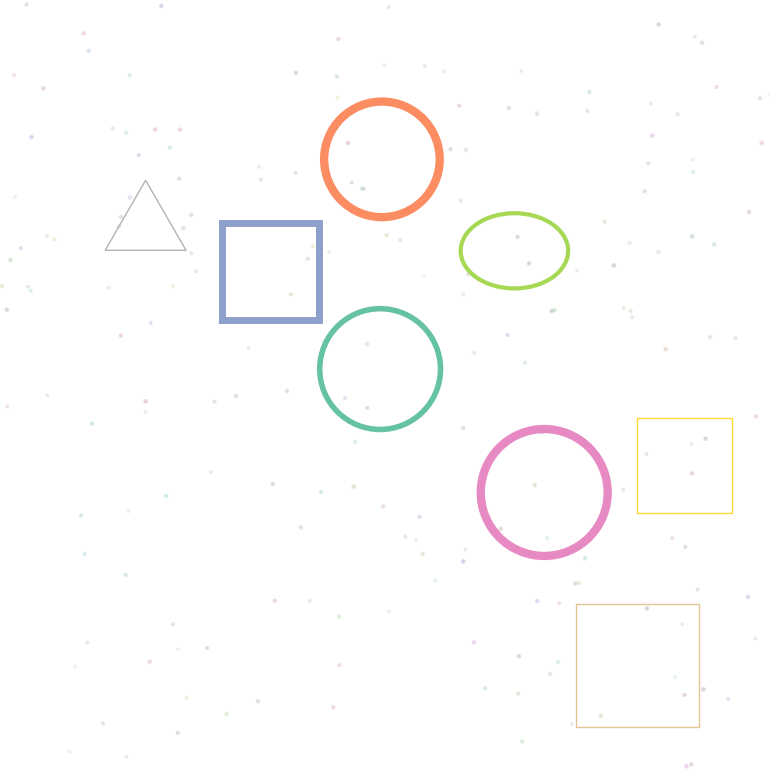[{"shape": "circle", "thickness": 2, "radius": 0.39, "center": [0.494, 0.521]}, {"shape": "circle", "thickness": 3, "radius": 0.38, "center": [0.496, 0.793]}, {"shape": "square", "thickness": 2.5, "radius": 0.31, "center": [0.351, 0.647]}, {"shape": "circle", "thickness": 3, "radius": 0.41, "center": [0.707, 0.36]}, {"shape": "oval", "thickness": 1.5, "radius": 0.35, "center": [0.668, 0.674]}, {"shape": "square", "thickness": 0.5, "radius": 0.31, "center": [0.889, 0.396]}, {"shape": "square", "thickness": 0.5, "radius": 0.4, "center": [0.828, 0.136]}, {"shape": "triangle", "thickness": 0.5, "radius": 0.3, "center": [0.189, 0.705]}]